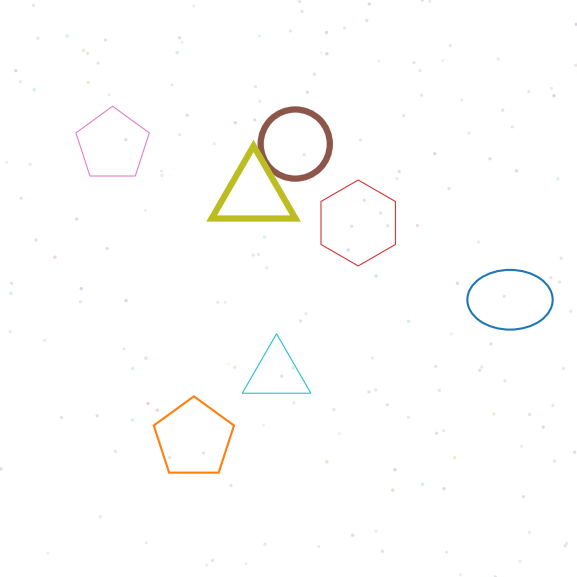[{"shape": "oval", "thickness": 1, "radius": 0.37, "center": [0.883, 0.48]}, {"shape": "pentagon", "thickness": 1, "radius": 0.37, "center": [0.336, 0.24]}, {"shape": "hexagon", "thickness": 0.5, "radius": 0.37, "center": [0.62, 0.613]}, {"shape": "circle", "thickness": 3, "radius": 0.3, "center": [0.511, 0.75]}, {"shape": "pentagon", "thickness": 0.5, "radius": 0.33, "center": [0.195, 0.748]}, {"shape": "triangle", "thickness": 3, "radius": 0.42, "center": [0.439, 0.663]}, {"shape": "triangle", "thickness": 0.5, "radius": 0.34, "center": [0.479, 0.353]}]